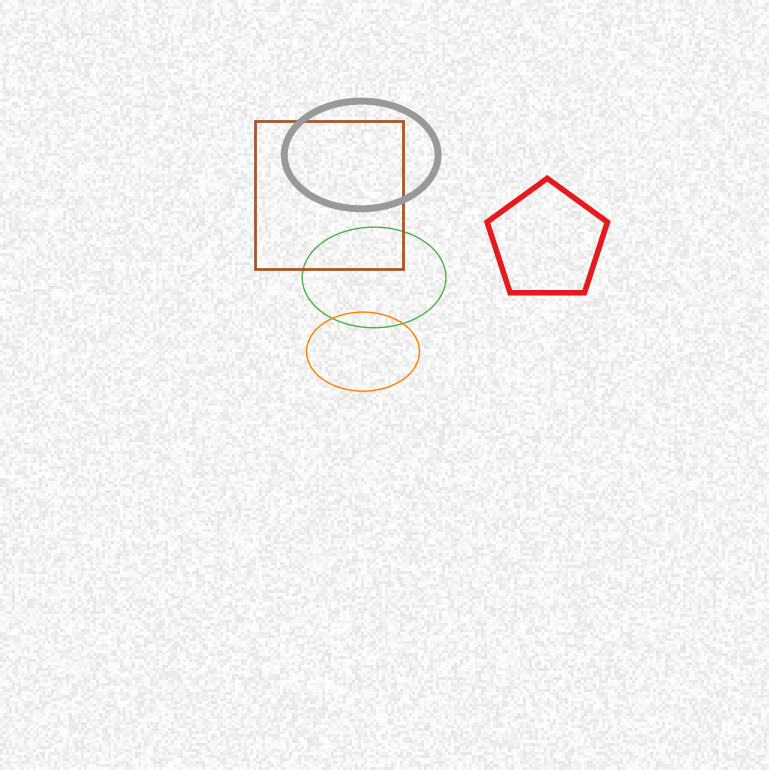[{"shape": "pentagon", "thickness": 2, "radius": 0.41, "center": [0.711, 0.686]}, {"shape": "oval", "thickness": 0.5, "radius": 0.47, "center": [0.486, 0.64]}, {"shape": "oval", "thickness": 0.5, "radius": 0.37, "center": [0.471, 0.543]}, {"shape": "square", "thickness": 1, "radius": 0.48, "center": [0.427, 0.747]}, {"shape": "oval", "thickness": 2.5, "radius": 0.5, "center": [0.469, 0.799]}]